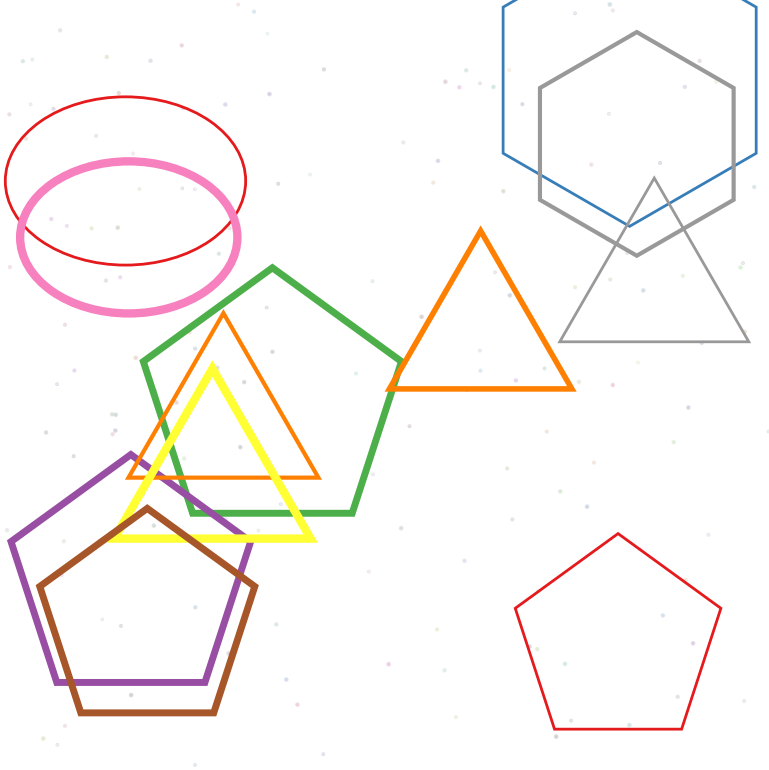[{"shape": "oval", "thickness": 1, "radius": 0.78, "center": [0.163, 0.765]}, {"shape": "pentagon", "thickness": 1, "radius": 0.7, "center": [0.803, 0.167]}, {"shape": "hexagon", "thickness": 1, "radius": 0.95, "center": [0.818, 0.896]}, {"shape": "pentagon", "thickness": 2.5, "radius": 0.88, "center": [0.354, 0.476]}, {"shape": "pentagon", "thickness": 2.5, "radius": 0.82, "center": [0.17, 0.246]}, {"shape": "triangle", "thickness": 1.5, "radius": 0.71, "center": [0.29, 0.451]}, {"shape": "triangle", "thickness": 2, "radius": 0.68, "center": [0.624, 0.563]}, {"shape": "triangle", "thickness": 3, "radius": 0.74, "center": [0.276, 0.374]}, {"shape": "pentagon", "thickness": 2.5, "radius": 0.73, "center": [0.191, 0.193]}, {"shape": "oval", "thickness": 3, "radius": 0.71, "center": [0.167, 0.692]}, {"shape": "hexagon", "thickness": 1.5, "radius": 0.73, "center": [0.827, 0.813]}, {"shape": "triangle", "thickness": 1, "radius": 0.71, "center": [0.85, 0.627]}]